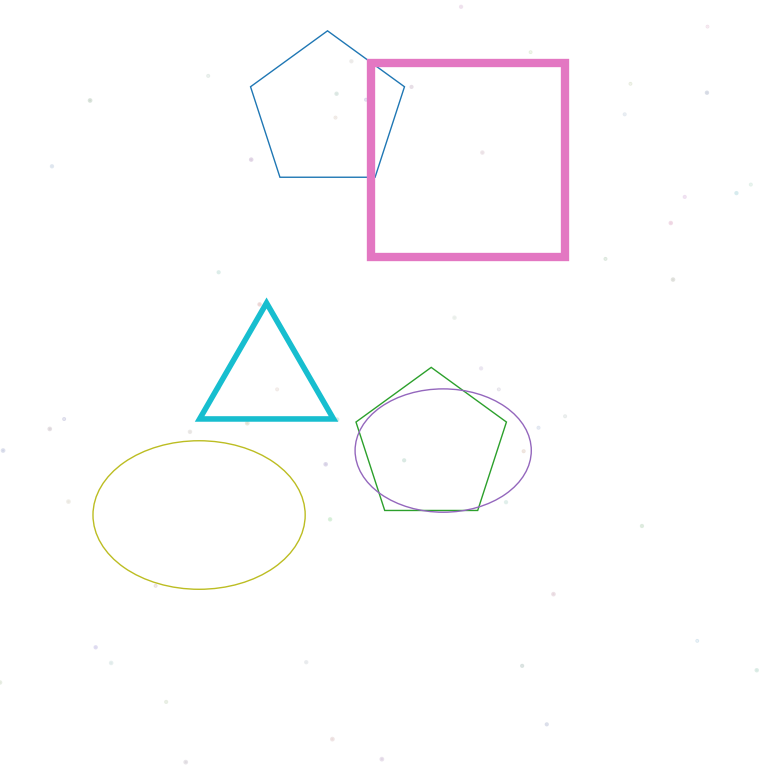[{"shape": "pentagon", "thickness": 0.5, "radius": 0.53, "center": [0.425, 0.855]}, {"shape": "pentagon", "thickness": 0.5, "radius": 0.51, "center": [0.56, 0.42]}, {"shape": "oval", "thickness": 0.5, "radius": 0.57, "center": [0.576, 0.415]}, {"shape": "square", "thickness": 3, "radius": 0.63, "center": [0.608, 0.792]}, {"shape": "oval", "thickness": 0.5, "radius": 0.69, "center": [0.259, 0.331]}, {"shape": "triangle", "thickness": 2, "radius": 0.5, "center": [0.346, 0.506]}]